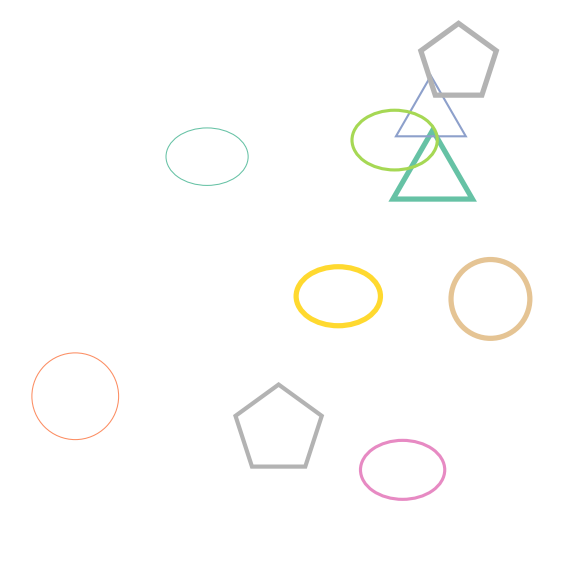[{"shape": "triangle", "thickness": 2.5, "radius": 0.4, "center": [0.749, 0.694]}, {"shape": "oval", "thickness": 0.5, "radius": 0.36, "center": [0.359, 0.728]}, {"shape": "circle", "thickness": 0.5, "radius": 0.38, "center": [0.13, 0.313]}, {"shape": "triangle", "thickness": 1, "radius": 0.35, "center": [0.746, 0.798]}, {"shape": "oval", "thickness": 1.5, "radius": 0.36, "center": [0.697, 0.186]}, {"shape": "oval", "thickness": 1.5, "radius": 0.37, "center": [0.683, 0.757]}, {"shape": "oval", "thickness": 2.5, "radius": 0.37, "center": [0.586, 0.486]}, {"shape": "circle", "thickness": 2.5, "radius": 0.34, "center": [0.849, 0.481]}, {"shape": "pentagon", "thickness": 2.5, "radius": 0.34, "center": [0.794, 0.89]}, {"shape": "pentagon", "thickness": 2, "radius": 0.39, "center": [0.482, 0.255]}]